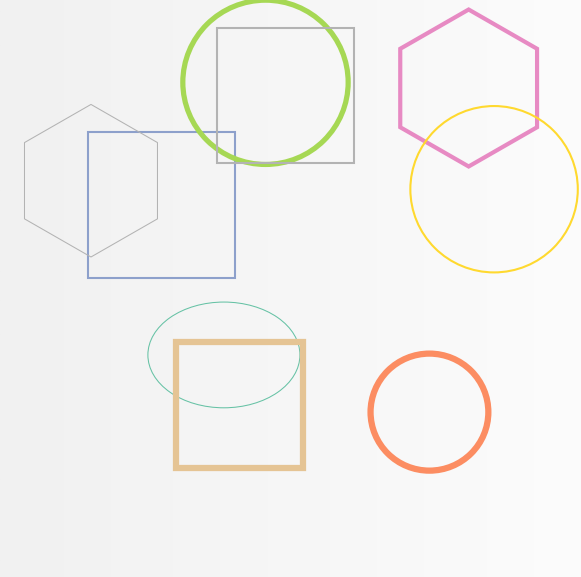[{"shape": "oval", "thickness": 0.5, "radius": 0.65, "center": [0.385, 0.385]}, {"shape": "circle", "thickness": 3, "radius": 0.51, "center": [0.739, 0.286]}, {"shape": "square", "thickness": 1, "radius": 0.63, "center": [0.278, 0.645]}, {"shape": "hexagon", "thickness": 2, "radius": 0.68, "center": [0.806, 0.847]}, {"shape": "circle", "thickness": 2.5, "radius": 0.71, "center": [0.457, 0.857]}, {"shape": "circle", "thickness": 1, "radius": 0.72, "center": [0.85, 0.671]}, {"shape": "square", "thickness": 3, "radius": 0.55, "center": [0.412, 0.298]}, {"shape": "hexagon", "thickness": 0.5, "radius": 0.66, "center": [0.157, 0.686]}, {"shape": "square", "thickness": 1, "radius": 0.59, "center": [0.491, 0.834]}]